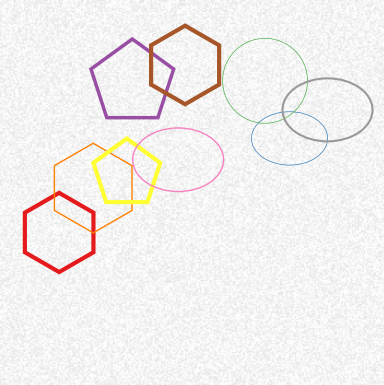[{"shape": "hexagon", "thickness": 3, "radius": 0.51, "center": [0.154, 0.396]}, {"shape": "oval", "thickness": 0.5, "radius": 0.5, "center": [0.752, 0.64]}, {"shape": "circle", "thickness": 0.5, "radius": 0.55, "center": [0.688, 0.79]}, {"shape": "pentagon", "thickness": 2.5, "radius": 0.56, "center": [0.344, 0.786]}, {"shape": "hexagon", "thickness": 1, "radius": 0.58, "center": [0.242, 0.512]}, {"shape": "pentagon", "thickness": 3, "radius": 0.46, "center": [0.329, 0.549]}, {"shape": "hexagon", "thickness": 3, "radius": 0.51, "center": [0.481, 0.831]}, {"shape": "oval", "thickness": 1, "radius": 0.59, "center": [0.463, 0.585]}, {"shape": "oval", "thickness": 1.5, "radius": 0.58, "center": [0.851, 0.715]}]